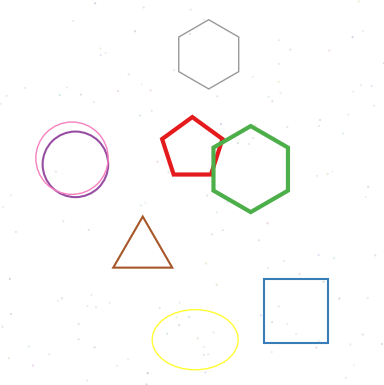[{"shape": "pentagon", "thickness": 3, "radius": 0.41, "center": [0.5, 0.613]}, {"shape": "square", "thickness": 1.5, "radius": 0.42, "center": [0.77, 0.192]}, {"shape": "hexagon", "thickness": 3, "radius": 0.56, "center": [0.651, 0.561]}, {"shape": "circle", "thickness": 1.5, "radius": 0.43, "center": [0.196, 0.573]}, {"shape": "oval", "thickness": 1, "radius": 0.56, "center": [0.507, 0.118]}, {"shape": "triangle", "thickness": 1.5, "radius": 0.44, "center": [0.371, 0.349]}, {"shape": "circle", "thickness": 1, "radius": 0.47, "center": [0.187, 0.589]}, {"shape": "hexagon", "thickness": 1, "radius": 0.45, "center": [0.542, 0.859]}]